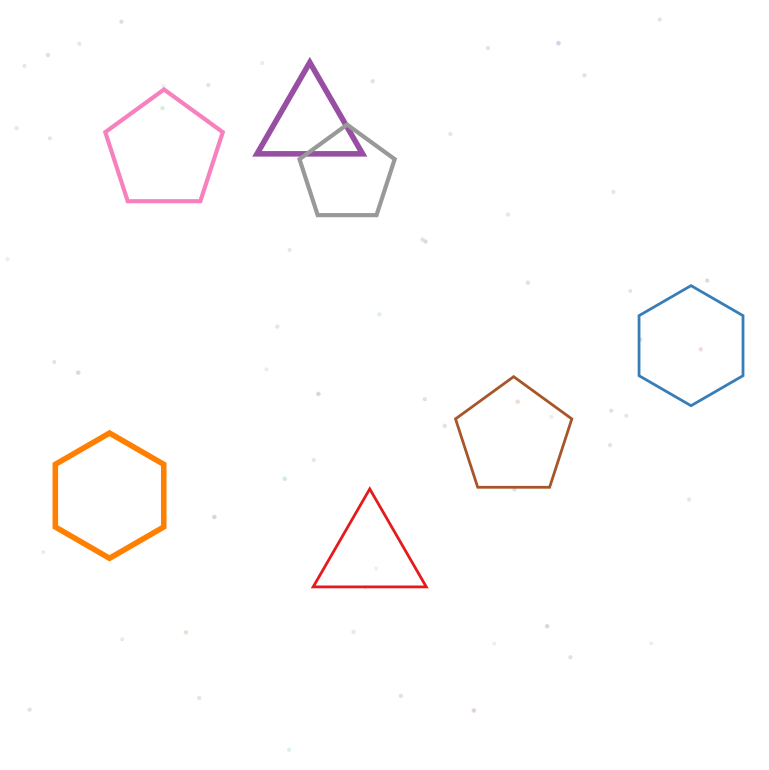[{"shape": "triangle", "thickness": 1, "radius": 0.42, "center": [0.48, 0.28]}, {"shape": "hexagon", "thickness": 1, "radius": 0.39, "center": [0.897, 0.551]}, {"shape": "triangle", "thickness": 2, "radius": 0.4, "center": [0.402, 0.84]}, {"shape": "hexagon", "thickness": 2, "radius": 0.41, "center": [0.142, 0.356]}, {"shape": "pentagon", "thickness": 1, "radius": 0.4, "center": [0.667, 0.431]}, {"shape": "pentagon", "thickness": 1.5, "radius": 0.4, "center": [0.213, 0.804]}, {"shape": "pentagon", "thickness": 1.5, "radius": 0.32, "center": [0.451, 0.773]}]